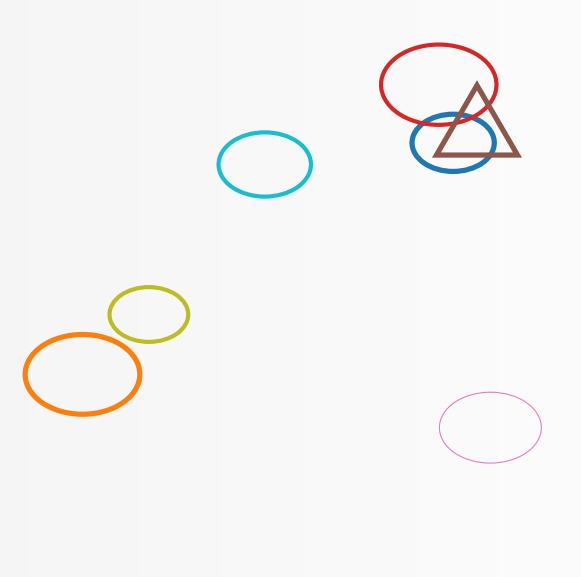[{"shape": "oval", "thickness": 2.5, "radius": 0.35, "center": [0.78, 0.752]}, {"shape": "oval", "thickness": 2.5, "radius": 0.49, "center": [0.142, 0.351]}, {"shape": "oval", "thickness": 2, "radius": 0.5, "center": [0.755, 0.852]}, {"shape": "triangle", "thickness": 2.5, "radius": 0.4, "center": [0.821, 0.771]}, {"shape": "oval", "thickness": 0.5, "radius": 0.44, "center": [0.844, 0.259]}, {"shape": "oval", "thickness": 2, "radius": 0.34, "center": [0.256, 0.455]}, {"shape": "oval", "thickness": 2, "radius": 0.4, "center": [0.456, 0.714]}]